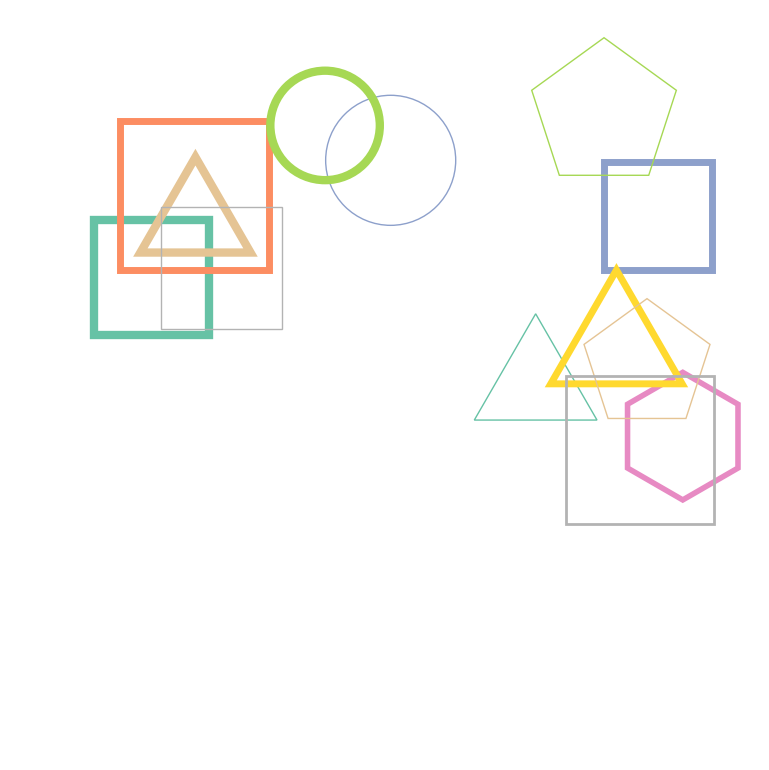[{"shape": "square", "thickness": 3, "radius": 0.37, "center": [0.197, 0.64]}, {"shape": "triangle", "thickness": 0.5, "radius": 0.46, "center": [0.696, 0.5]}, {"shape": "square", "thickness": 2.5, "radius": 0.49, "center": [0.253, 0.746]}, {"shape": "square", "thickness": 2.5, "radius": 0.35, "center": [0.854, 0.72]}, {"shape": "circle", "thickness": 0.5, "radius": 0.42, "center": [0.507, 0.792]}, {"shape": "hexagon", "thickness": 2, "radius": 0.41, "center": [0.887, 0.434]}, {"shape": "pentagon", "thickness": 0.5, "radius": 0.49, "center": [0.784, 0.852]}, {"shape": "circle", "thickness": 3, "radius": 0.36, "center": [0.422, 0.837]}, {"shape": "triangle", "thickness": 2.5, "radius": 0.49, "center": [0.801, 0.551]}, {"shape": "pentagon", "thickness": 0.5, "radius": 0.43, "center": [0.84, 0.526]}, {"shape": "triangle", "thickness": 3, "radius": 0.41, "center": [0.254, 0.713]}, {"shape": "square", "thickness": 0.5, "radius": 0.39, "center": [0.288, 0.652]}, {"shape": "square", "thickness": 1, "radius": 0.48, "center": [0.832, 0.415]}]